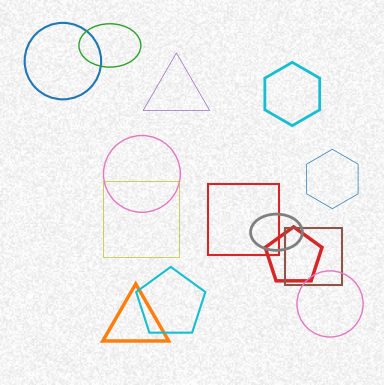[{"shape": "circle", "thickness": 1.5, "radius": 0.5, "center": [0.163, 0.841]}, {"shape": "hexagon", "thickness": 0.5, "radius": 0.39, "center": [0.863, 0.535]}, {"shape": "triangle", "thickness": 2.5, "radius": 0.49, "center": [0.353, 0.164]}, {"shape": "oval", "thickness": 1, "radius": 0.4, "center": [0.285, 0.882]}, {"shape": "square", "thickness": 1.5, "radius": 0.46, "center": [0.632, 0.429]}, {"shape": "pentagon", "thickness": 2.5, "radius": 0.39, "center": [0.763, 0.333]}, {"shape": "triangle", "thickness": 0.5, "radius": 0.5, "center": [0.458, 0.763]}, {"shape": "square", "thickness": 1.5, "radius": 0.37, "center": [0.815, 0.334]}, {"shape": "circle", "thickness": 1, "radius": 0.5, "center": [0.369, 0.548]}, {"shape": "circle", "thickness": 1, "radius": 0.43, "center": [0.857, 0.211]}, {"shape": "oval", "thickness": 2, "radius": 0.34, "center": [0.718, 0.397]}, {"shape": "square", "thickness": 0.5, "radius": 0.5, "center": [0.366, 0.431]}, {"shape": "hexagon", "thickness": 2, "radius": 0.41, "center": [0.759, 0.756]}, {"shape": "pentagon", "thickness": 1.5, "radius": 0.47, "center": [0.444, 0.212]}]